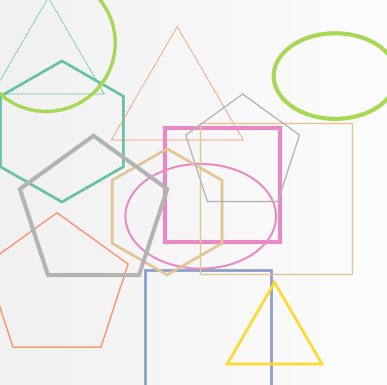[{"shape": "triangle", "thickness": 0.5, "radius": 0.83, "center": [0.125, 0.839]}, {"shape": "hexagon", "thickness": 2, "radius": 0.92, "center": [0.16, 0.658]}, {"shape": "pentagon", "thickness": 1, "radius": 0.96, "center": [0.147, 0.254]}, {"shape": "triangle", "thickness": 0.5, "radius": 0.98, "center": [0.457, 0.735]}, {"shape": "square", "thickness": 2, "radius": 0.81, "center": [0.536, 0.136]}, {"shape": "oval", "thickness": 1.5, "radius": 0.97, "center": [0.518, 0.438]}, {"shape": "square", "thickness": 3, "radius": 0.74, "center": [0.574, 0.519]}, {"shape": "oval", "thickness": 3, "radius": 0.79, "center": [0.865, 0.802]}, {"shape": "circle", "thickness": 2.5, "radius": 0.89, "center": [0.119, 0.889]}, {"shape": "triangle", "thickness": 2, "radius": 0.71, "center": [0.709, 0.125]}, {"shape": "square", "thickness": 1, "radius": 0.98, "center": [0.712, 0.485]}, {"shape": "hexagon", "thickness": 2, "radius": 0.82, "center": [0.431, 0.45]}, {"shape": "pentagon", "thickness": 3, "radius": 1.0, "center": [0.241, 0.447]}, {"shape": "pentagon", "thickness": 1, "radius": 0.77, "center": [0.626, 0.601]}]